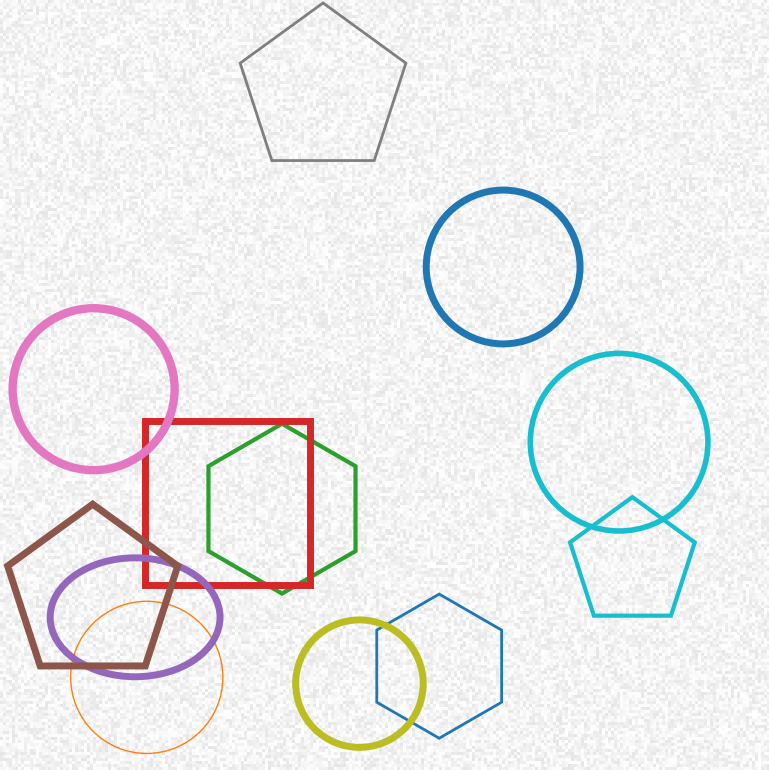[{"shape": "hexagon", "thickness": 1, "radius": 0.47, "center": [0.57, 0.135]}, {"shape": "circle", "thickness": 2.5, "radius": 0.5, "center": [0.653, 0.653]}, {"shape": "circle", "thickness": 0.5, "radius": 0.49, "center": [0.191, 0.12]}, {"shape": "hexagon", "thickness": 1.5, "radius": 0.55, "center": [0.366, 0.339]}, {"shape": "square", "thickness": 2.5, "radius": 0.53, "center": [0.295, 0.347]}, {"shape": "oval", "thickness": 2.5, "radius": 0.55, "center": [0.175, 0.198]}, {"shape": "pentagon", "thickness": 2.5, "radius": 0.58, "center": [0.12, 0.229]}, {"shape": "circle", "thickness": 3, "radius": 0.53, "center": [0.122, 0.495]}, {"shape": "pentagon", "thickness": 1, "radius": 0.57, "center": [0.42, 0.883]}, {"shape": "circle", "thickness": 2.5, "radius": 0.41, "center": [0.467, 0.112]}, {"shape": "pentagon", "thickness": 1.5, "radius": 0.43, "center": [0.821, 0.269]}, {"shape": "circle", "thickness": 2, "radius": 0.58, "center": [0.804, 0.426]}]